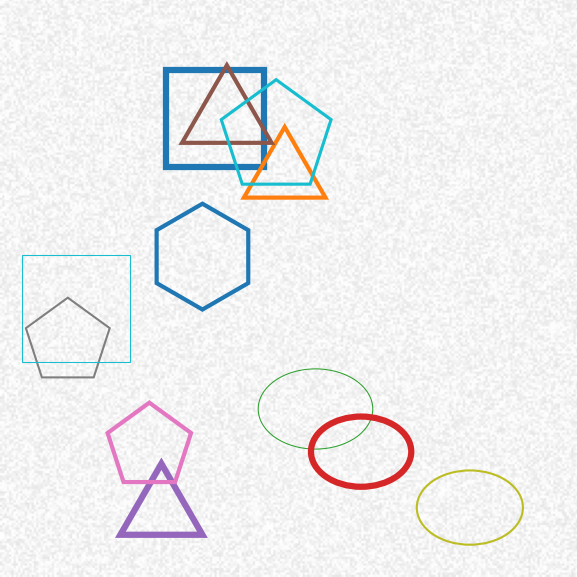[{"shape": "square", "thickness": 3, "radius": 0.42, "center": [0.373, 0.794]}, {"shape": "hexagon", "thickness": 2, "radius": 0.46, "center": [0.351, 0.555]}, {"shape": "triangle", "thickness": 2, "radius": 0.41, "center": [0.493, 0.698]}, {"shape": "oval", "thickness": 0.5, "radius": 0.5, "center": [0.546, 0.291]}, {"shape": "oval", "thickness": 3, "radius": 0.43, "center": [0.625, 0.217]}, {"shape": "triangle", "thickness": 3, "radius": 0.41, "center": [0.279, 0.114]}, {"shape": "triangle", "thickness": 2, "radius": 0.45, "center": [0.393, 0.797]}, {"shape": "pentagon", "thickness": 2, "radius": 0.38, "center": [0.259, 0.226]}, {"shape": "pentagon", "thickness": 1, "radius": 0.38, "center": [0.117, 0.407]}, {"shape": "oval", "thickness": 1, "radius": 0.46, "center": [0.814, 0.12]}, {"shape": "square", "thickness": 0.5, "radius": 0.47, "center": [0.131, 0.465]}, {"shape": "pentagon", "thickness": 1.5, "radius": 0.5, "center": [0.478, 0.761]}]